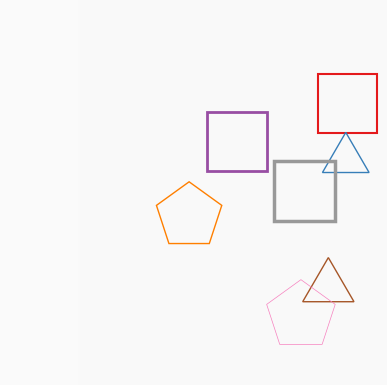[{"shape": "square", "thickness": 1.5, "radius": 0.38, "center": [0.896, 0.732]}, {"shape": "triangle", "thickness": 1, "radius": 0.35, "center": [0.892, 0.587]}, {"shape": "square", "thickness": 2, "radius": 0.39, "center": [0.612, 0.632]}, {"shape": "pentagon", "thickness": 1, "radius": 0.44, "center": [0.488, 0.439]}, {"shape": "triangle", "thickness": 1, "radius": 0.38, "center": [0.847, 0.255]}, {"shape": "pentagon", "thickness": 0.5, "radius": 0.46, "center": [0.777, 0.181]}, {"shape": "square", "thickness": 2.5, "radius": 0.39, "center": [0.786, 0.503]}]